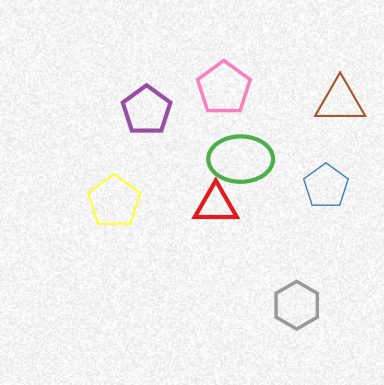[{"shape": "triangle", "thickness": 3, "radius": 0.32, "center": [0.561, 0.468]}, {"shape": "pentagon", "thickness": 1, "radius": 0.3, "center": [0.847, 0.516]}, {"shape": "oval", "thickness": 3, "radius": 0.42, "center": [0.625, 0.587]}, {"shape": "pentagon", "thickness": 3, "radius": 0.33, "center": [0.381, 0.714]}, {"shape": "pentagon", "thickness": 1.5, "radius": 0.36, "center": [0.296, 0.476]}, {"shape": "triangle", "thickness": 1.5, "radius": 0.38, "center": [0.883, 0.737]}, {"shape": "pentagon", "thickness": 2.5, "radius": 0.36, "center": [0.581, 0.771]}, {"shape": "hexagon", "thickness": 2.5, "radius": 0.31, "center": [0.771, 0.207]}]